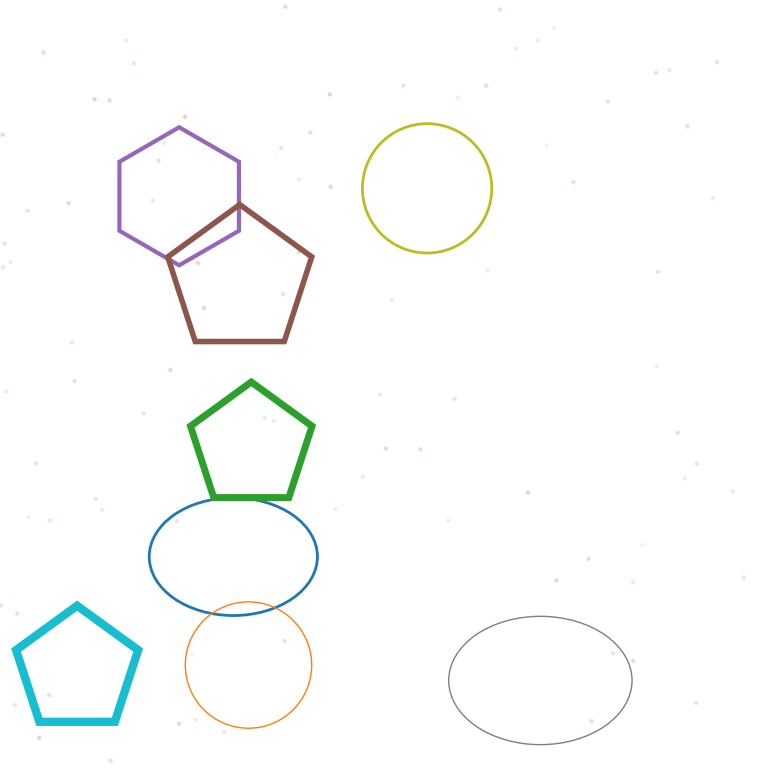[{"shape": "oval", "thickness": 1, "radius": 0.55, "center": [0.303, 0.277]}, {"shape": "circle", "thickness": 0.5, "radius": 0.41, "center": [0.323, 0.136]}, {"shape": "pentagon", "thickness": 2.5, "radius": 0.41, "center": [0.326, 0.421]}, {"shape": "hexagon", "thickness": 1.5, "radius": 0.45, "center": [0.233, 0.745]}, {"shape": "pentagon", "thickness": 2, "radius": 0.49, "center": [0.311, 0.636]}, {"shape": "oval", "thickness": 0.5, "radius": 0.6, "center": [0.702, 0.116]}, {"shape": "circle", "thickness": 1, "radius": 0.42, "center": [0.555, 0.755]}, {"shape": "pentagon", "thickness": 3, "radius": 0.42, "center": [0.1, 0.13]}]